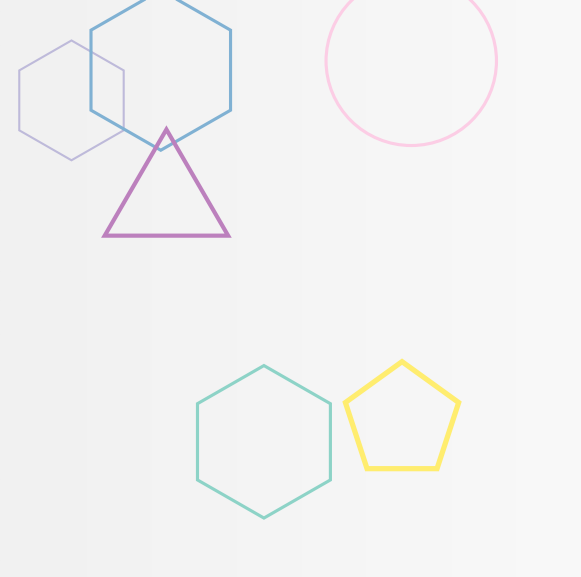[{"shape": "hexagon", "thickness": 1.5, "radius": 0.66, "center": [0.454, 0.234]}, {"shape": "hexagon", "thickness": 1, "radius": 0.52, "center": [0.123, 0.825]}, {"shape": "hexagon", "thickness": 1.5, "radius": 0.69, "center": [0.277, 0.878]}, {"shape": "circle", "thickness": 1.5, "radius": 0.73, "center": [0.708, 0.894]}, {"shape": "triangle", "thickness": 2, "radius": 0.61, "center": [0.286, 0.652]}, {"shape": "pentagon", "thickness": 2.5, "radius": 0.51, "center": [0.692, 0.27]}]